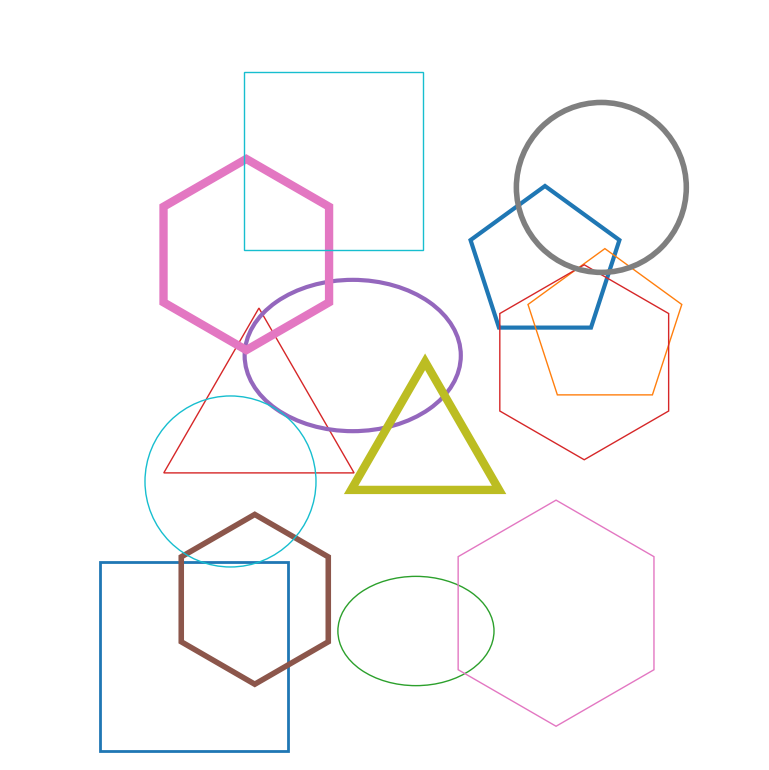[{"shape": "pentagon", "thickness": 1.5, "radius": 0.51, "center": [0.708, 0.657]}, {"shape": "square", "thickness": 1, "radius": 0.61, "center": [0.252, 0.147]}, {"shape": "pentagon", "thickness": 0.5, "radius": 0.53, "center": [0.786, 0.572]}, {"shape": "oval", "thickness": 0.5, "radius": 0.51, "center": [0.54, 0.181]}, {"shape": "hexagon", "thickness": 0.5, "radius": 0.63, "center": [0.759, 0.53]}, {"shape": "triangle", "thickness": 0.5, "radius": 0.71, "center": [0.336, 0.457]}, {"shape": "oval", "thickness": 1.5, "radius": 0.7, "center": [0.458, 0.538]}, {"shape": "hexagon", "thickness": 2, "radius": 0.55, "center": [0.331, 0.222]}, {"shape": "hexagon", "thickness": 3, "radius": 0.62, "center": [0.32, 0.669]}, {"shape": "hexagon", "thickness": 0.5, "radius": 0.73, "center": [0.722, 0.204]}, {"shape": "circle", "thickness": 2, "radius": 0.55, "center": [0.781, 0.757]}, {"shape": "triangle", "thickness": 3, "radius": 0.55, "center": [0.552, 0.419]}, {"shape": "circle", "thickness": 0.5, "radius": 0.56, "center": [0.299, 0.375]}, {"shape": "square", "thickness": 0.5, "radius": 0.58, "center": [0.433, 0.791]}]